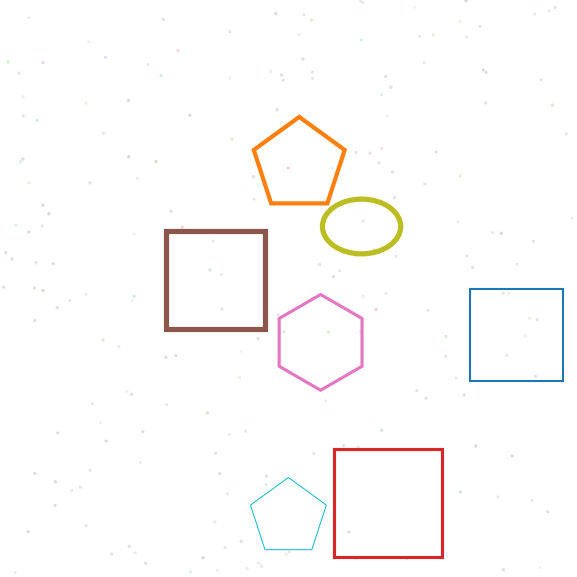[{"shape": "square", "thickness": 1, "radius": 0.4, "center": [0.894, 0.419]}, {"shape": "pentagon", "thickness": 2, "radius": 0.41, "center": [0.518, 0.714]}, {"shape": "square", "thickness": 1.5, "radius": 0.47, "center": [0.672, 0.128]}, {"shape": "square", "thickness": 2.5, "radius": 0.43, "center": [0.373, 0.514]}, {"shape": "hexagon", "thickness": 1.5, "radius": 0.41, "center": [0.555, 0.406]}, {"shape": "oval", "thickness": 2.5, "radius": 0.34, "center": [0.626, 0.607]}, {"shape": "pentagon", "thickness": 0.5, "radius": 0.35, "center": [0.499, 0.103]}]